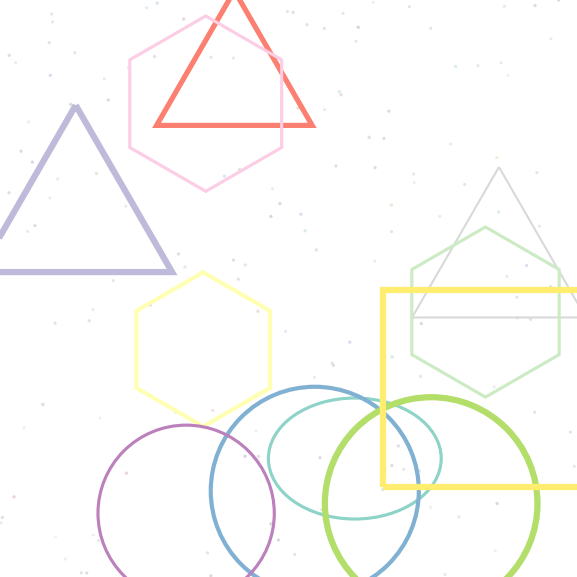[{"shape": "oval", "thickness": 1.5, "radius": 0.75, "center": [0.614, 0.205]}, {"shape": "hexagon", "thickness": 2, "radius": 0.67, "center": [0.352, 0.394]}, {"shape": "triangle", "thickness": 3, "radius": 0.96, "center": [0.131, 0.624]}, {"shape": "triangle", "thickness": 2.5, "radius": 0.78, "center": [0.406, 0.86]}, {"shape": "circle", "thickness": 2, "radius": 0.9, "center": [0.545, 0.149]}, {"shape": "circle", "thickness": 3, "radius": 0.92, "center": [0.747, 0.127]}, {"shape": "hexagon", "thickness": 1.5, "radius": 0.76, "center": [0.356, 0.82]}, {"shape": "triangle", "thickness": 1, "radius": 0.87, "center": [0.864, 0.536]}, {"shape": "circle", "thickness": 1.5, "radius": 0.76, "center": [0.322, 0.11]}, {"shape": "hexagon", "thickness": 1.5, "radius": 0.74, "center": [0.841, 0.459]}, {"shape": "square", "thickness": 3, "radius": 0.85, "center": [0.834, 0.326]}]